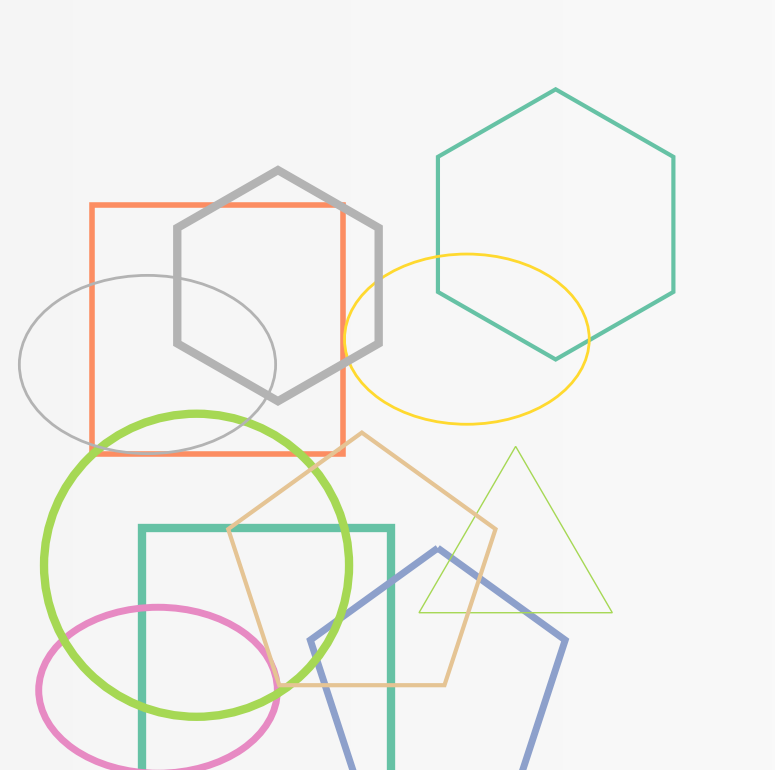[{"shape": "hexagon", "thickness": 1.5, "radius": 0.88, "center": [0.717, 0.709]}, {"shape": "square", "thickness": 3, "radius": 0.81, "center": [0.344, 0.153]}, {"shape": "square", "thickness": 2, "radius": 0.81, "center": [0.28, 0.572]}, {"shape": "pentagon", "thickness": 2.5, "radius": 0.86, "center": [0.565, 0.115]}, {"shape": "oval", "thickness": 2.5, "radius": 0.77, "center": [0.204, 0.104]}, {"shape": "circle", "thickness": 3, "radius": 0.98, "center": [0.254, 0.266]}, {"shape": "triangle", "thickness": 0.5, "radius": 0.72, "center": [0.665, 0.276]}, {"shape": "oval", "thickness": 1, "radius": 0.79, "center": [0.602, 0.56]}, {"shape": "pentagon", "thickness": 1.5, "radius": 0.91, "center": [0.467, 0.257]}, {"shape": "hexagon", "thickness": 3, "radius": 0.75, "center": [0.359, 0.629]}, {"shape": "oval", "thickness": 1, "radius": 0.83, "center": [0.19, 0.527]}]